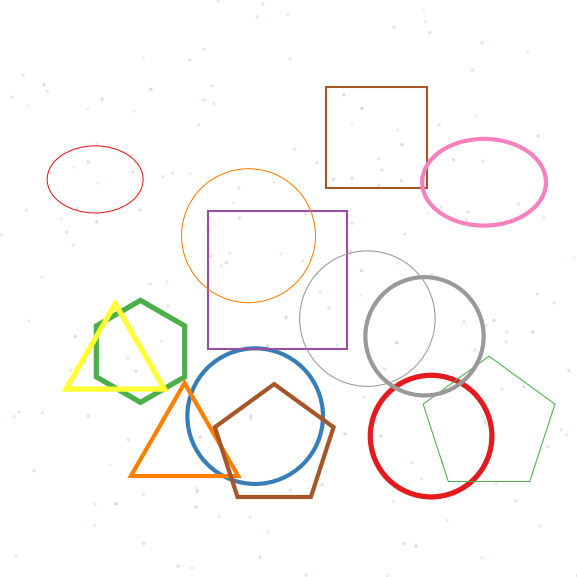[{"shape": "oval", "thickness": 0.5, "radius": 0.42, "center": [0.165, 0.688]}, {"shape": "circle", "thickness": 2.5, "radius": 0.53, "center": [0.746, 0.244]}, {"shape": "circle", "thickness": 2, "radius": 0.59, "center": [0.442, 0.279]}, {"shape": "hexagon", "thickness": 2.5, "radius": 0.44, "center": [0.243, 0.391]}, {"shape": "pentagon", "thickness": 0.5, "radius": 0.6, "center": [0.847, 0.262]}, {"shape": "square", "thickness": 1, "radius": 0.6, "center": [0.48, 0.514]}, {"shape": "circle", "thickness": 0.5, "radius": 0.58, "center": [0.43, 0.591]}, {"shape": "triangle", "thickness": 2, "radius": 0.54, "center": [0.32, 0.229]}, {"shape": "triangle", "thickness": 2.5, "radius": 0.49, "center": [0.2, 0.375]}, {"shape": "square", "thickness": 1, "radius": 0.44, "center": [0.652, 0.761]}, {"shape": "pentagon", "thickness": 2, "radius": 0.54, "center": [0.475, 0.226]}, {"shape": "oval", "thickness": 2, "radius": 0.54, "center": [0.838, 0.684]}, {"shape": "circle", "thickness": 0.5, "radius": 0.59, "center": [0.636, 0.447]}, {"shape": "circle", "thickness": 2, "radius": 0.51, "center": [0.735, 0.417]}]